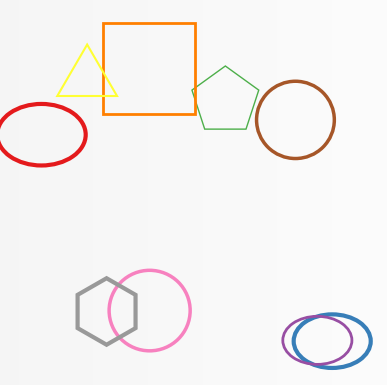[{"shape": "oval", "thickness": 3, "radius": 0.57, "center": [0.107, 0.65]}, {"shape": "oval", "thickness": 3, "radius": 0.5, "center": [0.857, 0.114]}, {"shape": "pentagon", "thickness": 1, "radius": 0.45, "center": [0.582, 0.738]}, {"shape": "oval", "thickness": 2, "radius": 0.45, "center": [0.819, 0.116]}, {"shape": "square", "thickness": 2, "radius": 0.59, "center": [0.384, 0.822]}, {"shape": "triangle", "thickness": 1.5, "radius": 0.45, "center": [0.225, 0.795]}, {"shape": "circle", "thickness": 2.5, "radius": 0.5, "center": [0.762, 0.689]}, {"shape": "circle", "thickness": 2.5, "radius": 0.52, "center": [0.386, 0.193]}, {"shape": "hexagon", "thickness": 3, "radius": 0.43, "center": [0.275, 0.191]}]